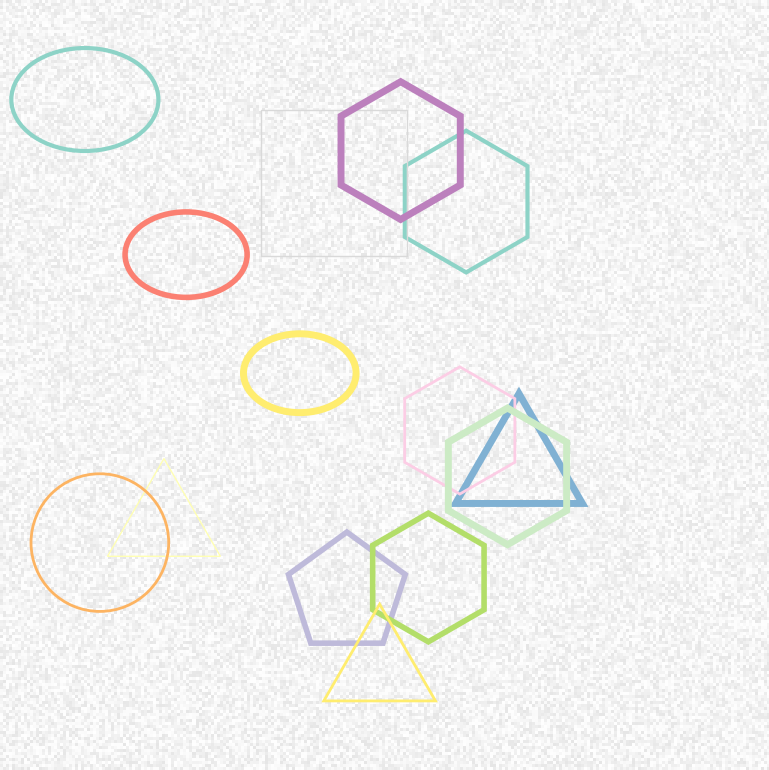[{"shape": "hexagon", "thickness": 1.5, "radius": 0.46, "center": [0.605, 0.738]}, {"shape": "oval", "thickness": 1.5, "radius": 0.48, "center": [0.11, 0.871]}, {"shape": "triangle", "thickness": 0.5, "radius": 0.42, "center": [0.213, 0.32]}, {"shape": "pentagon", "thickness": 2, "radius": 0.4, "center": [0.45, 0.229]}, {"shape": "oval", "thickness": 2, "radius": 0.4, "center": [0.242, 0.669]}, {"shape": "triangle", "thickness": 2.5, "radius": 0.48, "center": [0.674, 0.394]}, {"shape": "circle", "thickness": 1, "radius": 0.45, "center": [0.13, 0.295]}, {"shape": "hexagon", "thickness": 2, "radius": 0.42, "center": [0.556, 0.25]}, {"shape": "hexagon", "thickness": 1, "radius": 0.41, "center": [0.597, 0.441]}, {"shape": "square", "thickness": 0.5, "radius": 0.47, "center": [0.434, 0.762]}, {"shape": "hexagon", "thickness": 2.5, "radius": 0.45, "center": [0.52, 0.804]}, {"shape": "hexagon", "thickness": 2.5, "radius": 0.44, "center": [0.659, 0.381]}, {"shape": "oval", "thickness": 2.5, "radius": 0.37, "center": [0.389, 0.515]}, {"shape": "triangle", "thickness": 1, "radius": 0.42, "center": [0.493, 0.132]}]